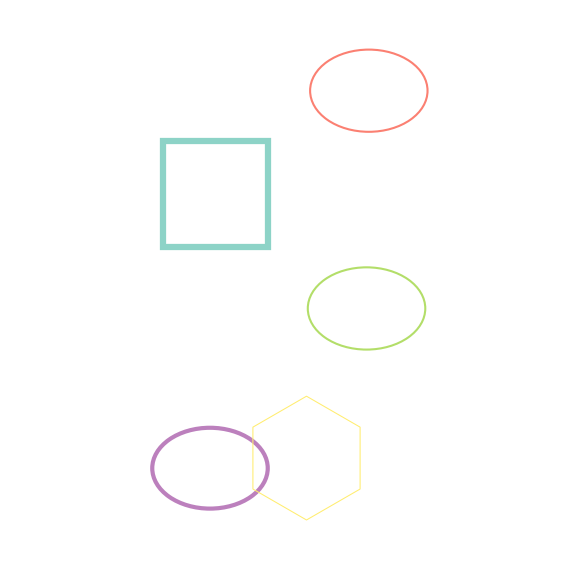[{"shape": "square", "thickness": 3, "radius": 0.46, "center": [0.373, 0.664]}, {"shape": "oval", "thickness": 1, "radius": 0.51, "center": [0.639, 0.842]}, {"shape": "oval", "thickness": 1, "radius": 0.51, "center": [0.635, 0.465]}, {"shape": "oval", "thickness": 2, "radius": 0.5, "center": [0.364, 0.188]}, {"shape": "hexagon", "thickness": 0.5, "radius": 0.54, "center": [0.531, 0.206]}]